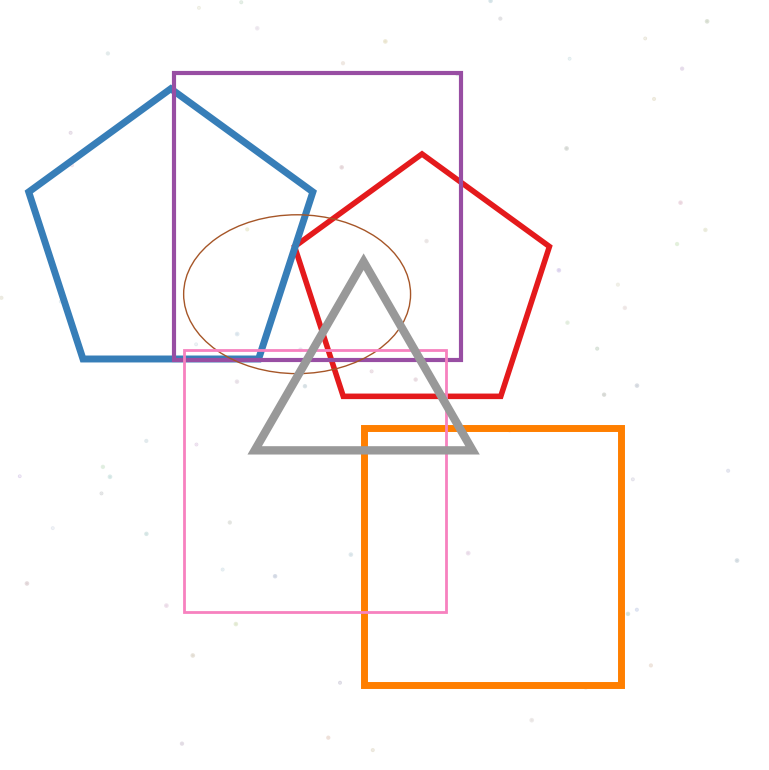[{"shape": "pentagon", "thickness": 2, "radius": 0.87, "center": [0.548, 0.626]}, {"shape": "pentagon", "thickness": 2.5, "radius": 0.97, "center": [0.222, 0.691]}, {"shape": "square", "thickness": 1.5, "radius": 0.93, "center": [0.412, 0.719]}, {"shape": "square", "thickness": 2.5, "radius": 0.83, "center": [0.64, 0.277]}, {"shape": "oval", "thickness": 0.5, "radius": 0.74, "center": [0.386, 0.618]}, {"shape": "square", "thickness": 1, "radius": 0.85, "center": [0.409, 0.375]}, {"shape": "triangle", "thickness": 3, "radius": 0.82, "center": [0.472, 0.497]}]